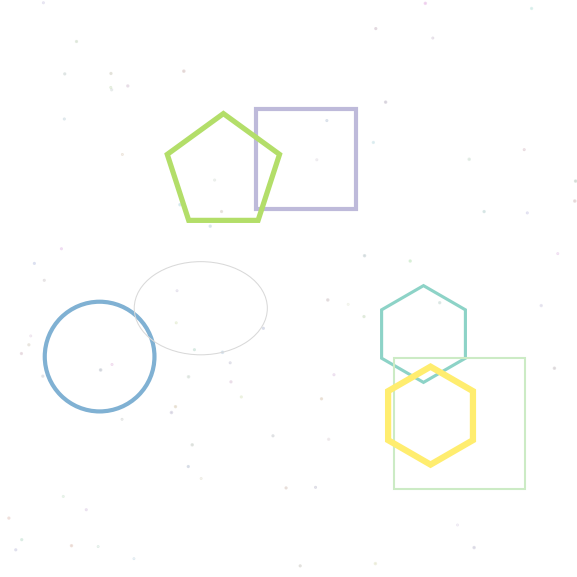[{"shape": "hexagon", "thickness": 1.5, "radius": 0.42, "center": [0.733, 0.421]}, {"shape": "square", "thickness": 2, "radius": 0.44, "center": [0.53, 0.724]}, {"shape": "circle", "thickness": 2, "radius": 0.47, "center": [0.172, 0.382]}, {"shape": "pentagon", "thickness": 2.5, "radius": 0.51, "center": [0.387, 0.7]}, {"shape": "oval", "thickness": 0.5, "radius": 0.58, "center": [0.348, 0.465]}, {"shape": "square", "thickness": 1, "radius": 0.57, "center": [0.795, 0.265]}, {"shape": "hexagon", "thickness": 3, "radius": 0.42, "center": [0.746, 0.279]}]